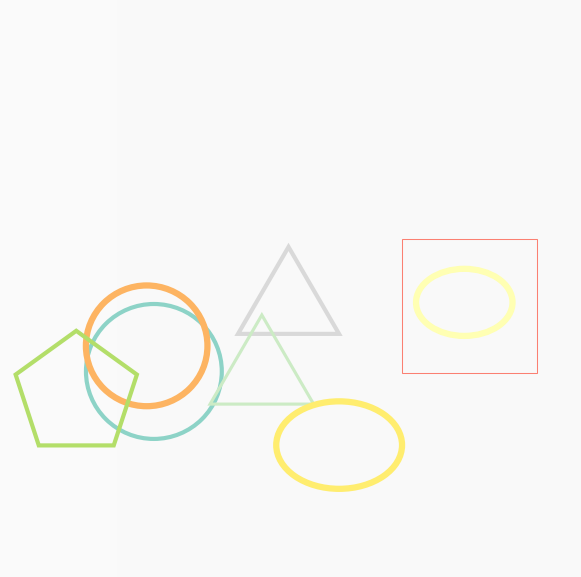[{"shape": "circle", "thickness": 2, "radius": 0.58, "center": [0.265, 0.356]}, {"shape": "oval", "thickness": 3, "radius": 0.41, "center": [0.799, 0.476]}, {"shape": "square", "thickness": 0.5, "radius": 0.58, "center": [0.808, 0.469]}, {"shape": "circle", "thickness": 3, "radius": 0.52, "center": [0.252, 0.4]}, {"shape": "pentagon", "thickness": 2, "radius": 0.55, "center": [0.131, 0.317]}, {"shape": "triangle", "thickness": 2, "radius": 0.5, "center": [0.496, 0.471]}, {"shape": "triangle", "thickness": 1.5, "radius": 0.51, "center": [0.45, 0.351]}, {"shape": "oval", "thickness": 3, "radius": 0.54, "center": [0.583, 0.228]}]